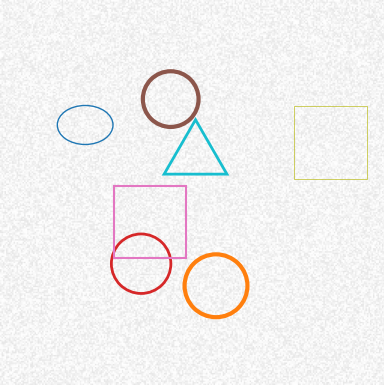[{"shape": "oval", "thickness": 1, "radius": 0.36, "center": [0.221, 0.675]}, {"shape": "circle", "thickness": 3, "radius": 0.41, "center": [0.561, 0.258]}, {"shape": "circle", "thickness": 2, "radius": 0.39, "center": [0.367, 0.315]}, {"shape": "circle", "thickness": 3, "radius": 0.36, "center": [0.443, 0.743]}, {"shape": "square", "thickness": 1.5, "radius": 0.47, "center": [0.389, 0.424]}, {"shape": "square", "thickness": 0.5, "radius": 0.48, "center": [0.858, 0.629]}, {"shape": "triangle", "thickness": 2, "radius": 0.47, "center": [0.508, 0.595]}]